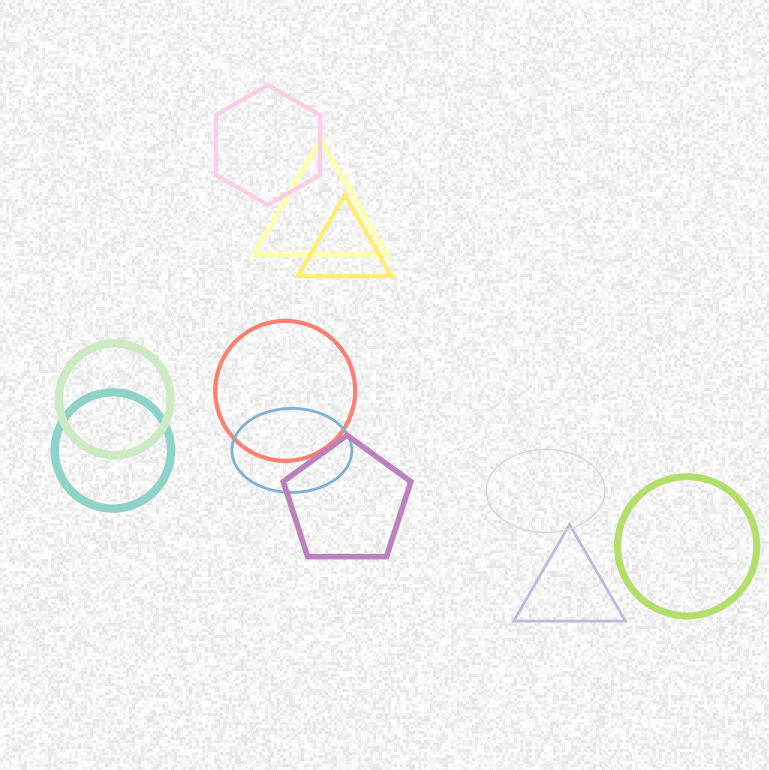[{"shape": "circle", "thickness": 3, "radius": 0.38, "center": [0.147, 0.415]}, {"shape": "triangle", "thickness": 2, "radius": 0.5, "center": [0.416, 0.719]}, {"shape": "triangle", "thickness": 1, "radius": 0.42, "center": [0.74, 0.235]}, {"shape": "circle", "thickness": 1.5, "radius": 0.45, "center": [0.37, 0.492]}, {"shape": "oval", "thickness": 1, "radius": 0.39, "center": [0.379, 0.415]}, {"shape": "circle", "thickness": 2.5, "radius": 0.45, "center": [0.892, 0.291]}, {"shape": "hexagon", "thickness": 1.5, "radius": 0.39, "center": [0.348, 0.812]}, {"shape": "oval", "thickness": 0.5, "radius": 0.38, "center": [0.709, 0.362]}, {"shape": "pentagon", "thickness": 2, "radius": 0.44, "center": [0.451, 0.348]}, {"shape": "circle", "thickness": 3, "radius": 0.36, "center": [0.149, 0.481]}, {"shape": "triangle", "thickness": 1.5, "radius": 0.35, "center": [0.448, 0.676]}]